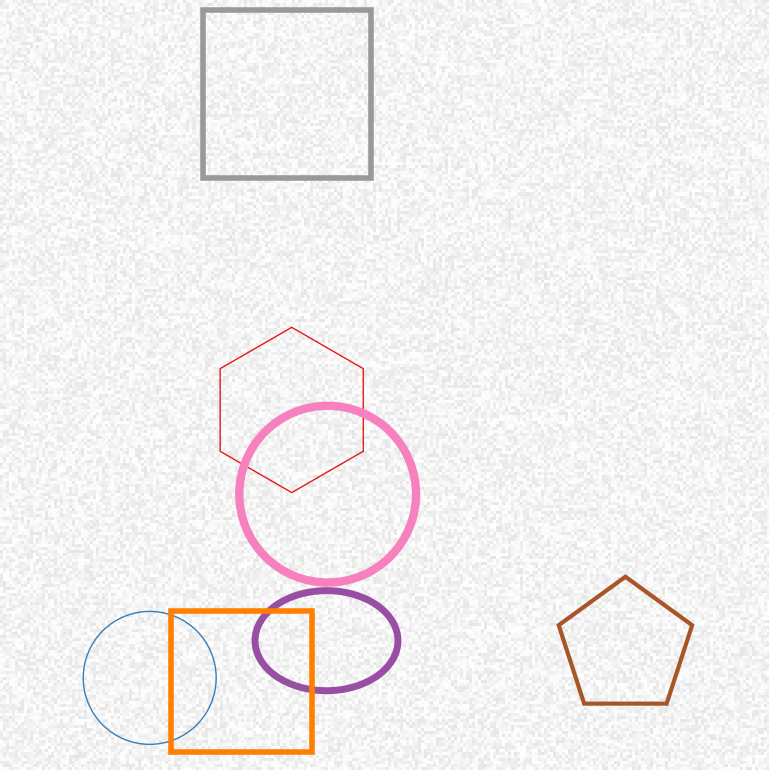[{"shape": "hexagon", "thickness": 0.5, "radius": 0.54, "center": [0.379, 0.468]}, {"shape": "circle", "thickness": 0.5, "radius": 0.43, "center": [0.194, 0.12]}, {"shape": "oval", "thickness": 2.5, "radius": 0.46, "center": [0.424, 0.168]}, {"shape": "square", "thickness": 2, "radius": 0.46, "center": [0.314, 0.115]}, {"shape": "pentagon", "thickness": 1.5, "radius": 0.46, "center": [0.812, 0.16]}, {"shape": "circle", "thickness": 3, "radius": 0.57, "center": [0.426, 0.358]}, {"shape": "square", "thickness": 2, "radius": 0.55, "center": [0.373, 0.878]}]